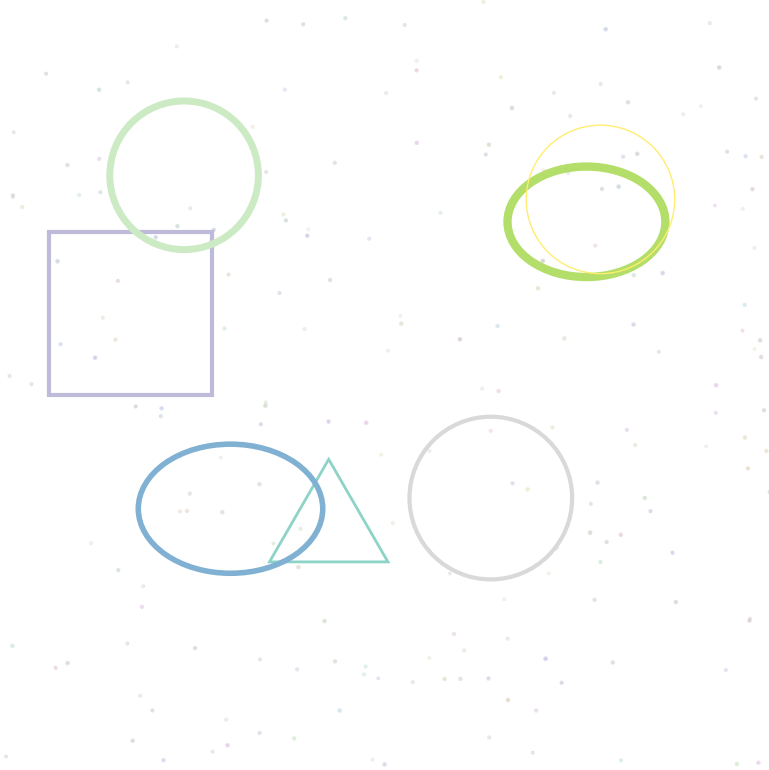[{"shape": "triangle", "thickness": 1, "radius": 0.44, "center": [0.427, 0.315]}, {"shape": "square", "thickness": 1.5, "radius": 0.53, "center": [0.17, 0.592]}, {"shape": "oval", "thickness": 2, "radius": 0.6, "center": [0.299, 0.339]}, {"shape": "oval", "thickness": 3, "radius": 0.51, "center": [0.762, 0.712]}, {"shape": "circle", "thickness": 1.5, "radius": 0.53, "center": [0.637, 0.353]}, {"shape": "circle", "thickness": 2.5, "radius": 0.48, "center": [0.239, 0.772]}, {"shape": "circle", "thickness": 0.5, "radius": 0.48, "center": [0.78, 0.741]}]